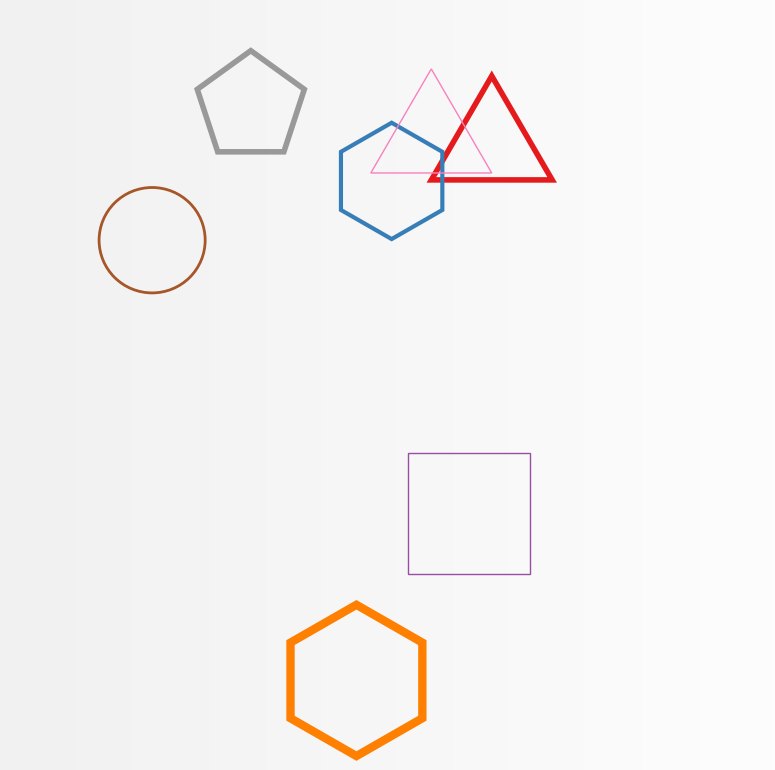[{"shape": "triangle", "thickness": 2, "radius": 0.45, "center": [0.635, 0.811]}, {"shape": "hexagon", "thickness": 1.5, "radius": 0.38, "center": [0.505, 0.765]}, {"shape": "square", "thickness": 0.5, "radius": 0.39, "center": [0.605, 0.333]}, {"shape": "hexagon", "thickness": 3, "radius": 0.49, "center": [0.46, 0.116]}, {"shape": "circle", "thickness": 1, "radius": 0.34, "center": [0.196, 0.688]}, {"shape": "triangle", "thickness": 0.5, "radius": 0.45, "center": [0.556, 0.82]}, {"shape": "pentagon", "thickness": 2, "radius": 0.36, "center": [0.324, 0.862]}]